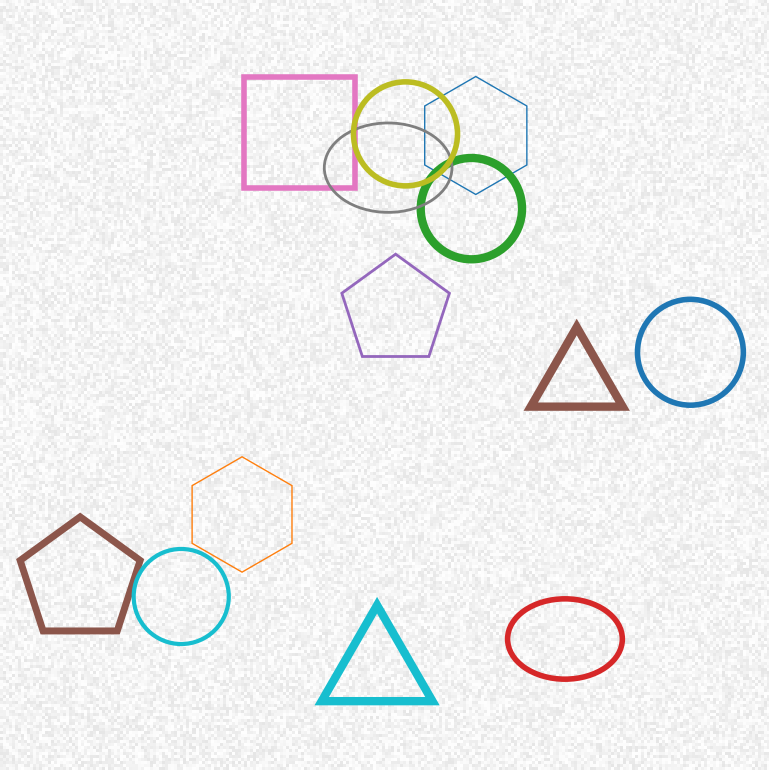[{"shape": "circle", "thickness": 2, "radius": 0.34, "center": [0.897, 0.543]}, {"shape": "hexagon", "thickness": 0.5, "radius": 0.38, "center": [0.618, 0.824]}, {"shape": "hexagon", "thickness": 0.5, "radius": 0.37, "center": [0.314, 0.332]}, {"shape": "circle", "thickness": 3, "radius": 0.33, "center": [0.612, 0.729]}, {"shape": "oval", "thickness": 2, "radius": 0.37, "center": [0.734, 0.17]}, {"shape": "pentagon", "thickness": 1, "radius": 0.37, "center": [0.514, 0.596]}, {"shape": "pentagon", "thickness": 2.5, "radius": 0.41, "center": [0.104, 0.247]}, {"shape": "triangle", "thickness": 3, "radius": 0.34, "center": [0.749, 0.506]}, {"shape": "square", "thickness": 2, "radius": 0.36, "center": [0.389, 0.828]}, {"shape": "oval", "thickness": 1, "radius": 0.41, "center": [0.504, 0.782]}, {"shape": "circle", "thickness": 2, "radius": 0.34, "center": [0.527, 0.826]}, {"shape": "triangle", "thickness": 3, "radius": 0.42, "center": [0.49, 0.131]}, {"shape": "circle", "thickness": 1.5, "radius": 0.31, "center": [0.235, 0.225]}]